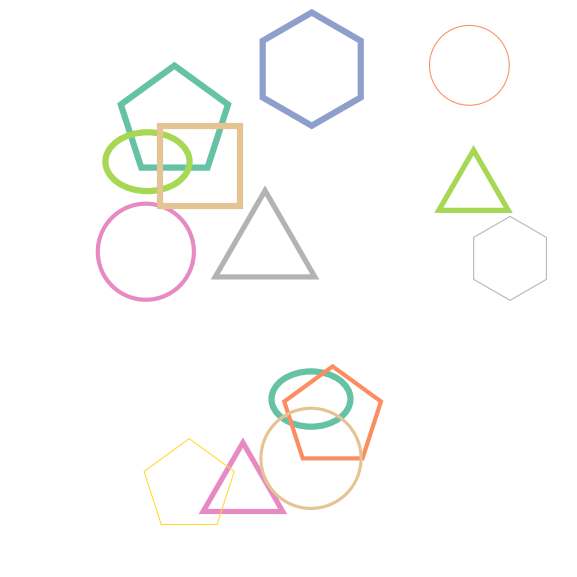[{"shape": "pentagon", "thickness": 3, "radius": 0.49, "center": [0.302, 0.788]}, {"shape": "oval", "thickness": 3, "radius": 0.34, "center": [0.539, 0.308]}, {"shape": "pentagon", "thickness": 2, "radius": 0.44, "center": [0.576, 0.277]}, {"shape": "circle", "thickness": 0.5, "radius": 0.35, "center": [0.813, 0.886]}, {"shape": "hexagon", "thickness": 3, "radius": 0.49, "center": [0.54, 0.879]}, {"shape": "triangle", "thickness": 2.5, "radius": 0.4, "center": [0.421, 0.153]}, {"shape": "circle", "thickness": 2, "radius": 0.42, "center": [0.253, 0.563]}, {"shape": "triangle", "thickness": 2.5, "radius": 0.35, "center": [0.82, 0.67]}, {"shape": "oval", "thickness": 3, "radius": 0.36, "center": [0.255, 0.719]}, {"shape": "pentagon", "thickness": 0.5, "radius": 0.41, "center": [0.328, 0.157]}, {"shape": "square", "thickness": 3, "radius": 0.35, "center": [0.346, 0.712]}, {"shape": "circle", "thickness": 1.5, "radius": 0.43, "center": [0.539, 0.205]}, {"shape": "triangle", "thickness": 2.5, "radius": 0.5, "center": [0.459, 0.569]}, {"shape": "hexagon", "thickness": 0.5, "radius": 0.36, "center": [0.883, 0.552]}]